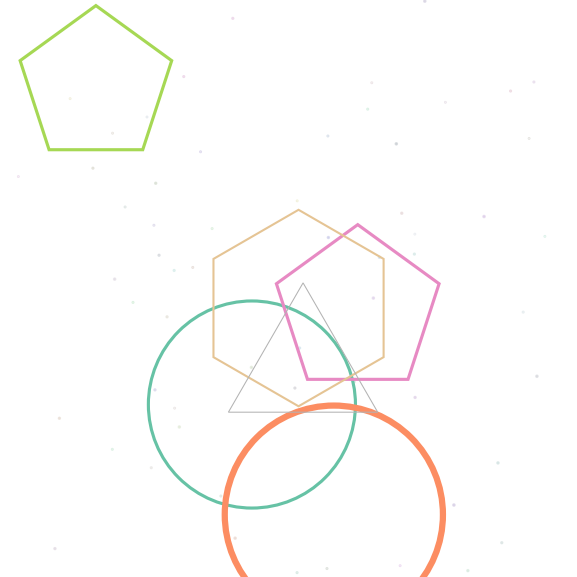[{"shape": "circle", "thickness": 1.5, "radius": 0.9, "center": [0.436, 0.299]}, {"shape": "circle", "thickness": 3, "radius": 0.94, "center": [0.578, 0.108]}, {"shape": "pentagon", "thickness": 1.5, "radius": 0.74, "center": [0.619, 0.462]}, {"shape": "pentagon", "thickness": 1.5, "radius": 0.69, "center": [0.166, 0.851]}, {"shape": "hexagon", "thickness": 1, "radius": 0.85, "center": [0.517, 0.466]}, {"shape": "triangle", "thickness": 0.5, "radius": 0.75, "center": [0.525, 0.36]}]